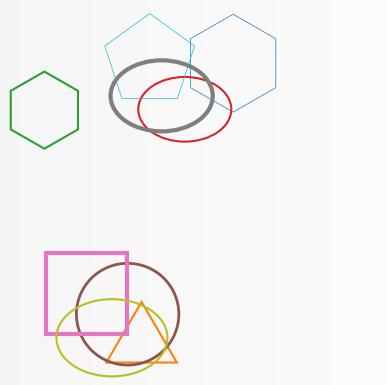[{"shape": "hexagon", "thickness": 0.5, "radius": 0.64, "center": [0.602, 0.836]}, {"shape": "triangle", "thickness": 1.5, "radius": 0.53, "center": [0.365, 0.111]}, {"shape": "hexagon", "thickness": 1.5, "radius": 0.5, "center": [0.115, 0.714]}, {"shape": "oval", "thickness": 1.5, "radius": 0.6, "center": [0.477, 0.716]}, {"shape": "circle", "thickness": 2, "radius": 0.66, "center": [0.329, 0.184]}, {"shape": "square", "thickness": 3, "radius": 0.53, "center": [0.223, 0.237]}, {"shape": "oval", "thickness": 3, "radius": 0.66, "center": [0.417, 0.751]}, {"shape": "oval", "thickness": 1.5, "radius": 0.72, "center": [0.289, 0.123]}, {"shape": "pentagon", "thickness": 0.5, "radius": 0.61, "center": [0.386, 0.843]}]